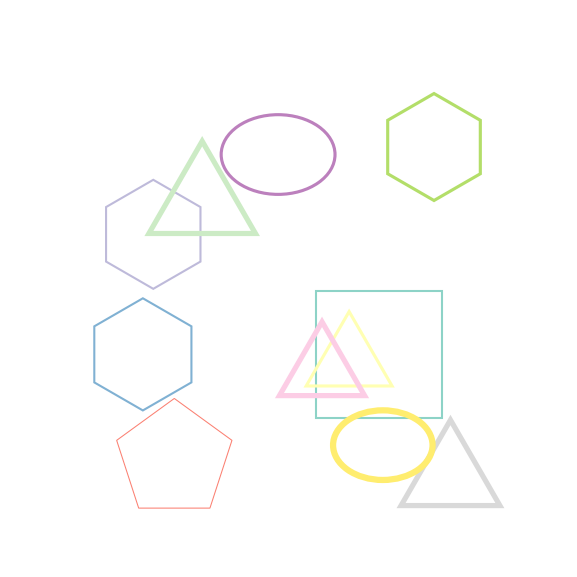[{"shape": "square", "thickness": 1, "radius": 0.55, "center": [0.656, 0.385]}, {"shape": "triangle", "thickness": 1.5, "radius": 0.43, "center": [0.605, 0.374]}, {"shape": "hexagon", "thickness": 1, "radius": 0.47, "center": [0.265, 0.593]}, {"shape": "pentagon", "thickness": 0.5, "radius": 0.52, "center": [0.302, 0.204]}, {"shape": "hexagon", "thickness": 1, "radius": 0.49, "center": [0.247, 0.386]}, {"shape": "hexagon", "thickness": 1.5, "radius": 0.46, "center": [0.752, 0.745]}, {"shape": "triangle", "thickness": 2.5, "radius": 0.43, "center": [0.558, 0.357]}, {"shape": "triangle", "thickness": 2.5, "radius": 0.49, "center": [0.78, 0.173]}, {"shape": "oval", "thickness": 1.5, "radius": 0.49, "center": [0.482, 0.732]}, {"shape": "triangle", "thickness": 2.5, "radius": 0.53, "center": [0.35, 0.648]}, {"shape": "oval", "thickness": 3, "radius": 0.43, "center": [0.663, 0.228]}]